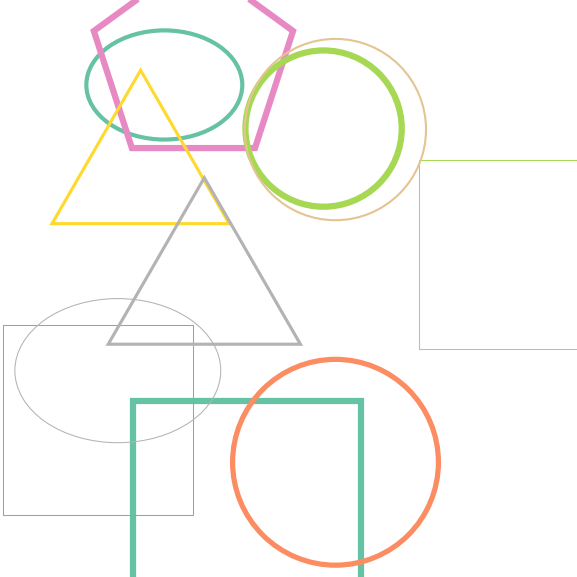[{"shape": "oval", "thickness": 2, "radius": 0.68, "center": [0.285, 0.852]}, {"shape": "square", "thickness": 3, "radius": 0.99, "center": [0.428, 0.107]}, {"shape": "circle", "thickness": 2.5, "radius": 0.89, "center": [0.581, 0.199]}, {"shape": "square", "thickness": 0.5, "radius": 0.82, "center": [0.169, 0.271]}, {"shape": "pentagon", "thickness": 3, "radius": 0.91, "center": [0.335, 0.889]}, {"shape": "square", "thickness": 0.5, "radius": 0.82, "center": [0.89, 0.558]}, {"shape": "circle", "thickness": 3, "radius": 0.68, "center": [0.56, 0.776]}, {"shape": "triangle", "thickness": 1.5, "radius": 0.89, "center": [0.243, 0.7]}, {"shape": "circle", "thickness": 1, "radius": 0.78, "center": [0.581, 0.775]}, {"shape": "oval", "thickness": 0.5, "radius": 0.89, "center": [0.204, 0.357]}, {"shape": "triangle", "thickness": 1.5, "radius": 0.96, "center": [0.354, 0.499]}]